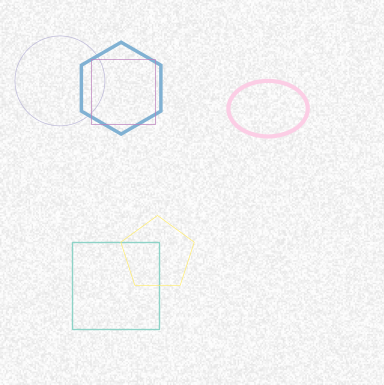[{"shape": "square", "thickness": 1, "radius": 0.57, "center": [0.3, 0.259]}, {"shape": "circle", "thickness": 0.5, "radius": 0.58, "center": [0.156, 0.79]}, {"shape": "hexagon", "thickness": 2.5, "radius": 0.6, "center": [0.315, 0.771]}, {"shape": "oval", "thickness": 3, "radius": 0.52, "center": [0.696, 0.718]}, {"shape": "square", "thickness": 0.5, "radius": 0.42, "center": [0.32, 0.762]}, {"shape": "pentagon", "thickness": 0.5, "radius": 0.5, "center": [0.409, 0.34]}]